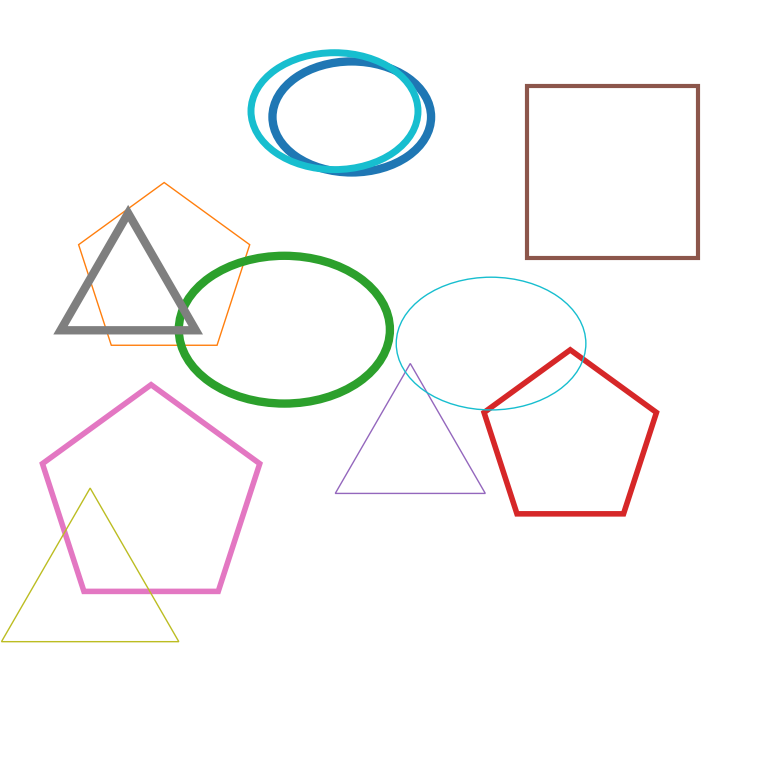[{"shape": "oval", "thickness": 3, "radius": 0.51, "center": [0.457, 0.848]}, {"shape": "pentagon", "thickness": 0.5, "radius": 0.58, "center": [0.213, 0.646]}, {"shape": "oval", "thickness": 3, "radius": 0.69, "center": [0.369, 0.572]}, {"shape": "pentagon", "thickness": 2, "radius": 0.59, "center": [0.741, 0.428]}, {"shape": "triangle", "thickness": 0.5, "radius": 0.56, "center": [0.533, 0.415]}, {"shape": "square", "thickness": 1.5, "radius": 0.56, "center": [0.795, 0.777]}, {"shape": "pentagon", "thickness": 2, "radius": 0.74, "center": [0.196, 0.352]}, {"shape": "triangle", "thickness": 3, "radius": 0.51, "center": [0.166, 0.622]}, {"shape": "triangle", "thickness": 0.5, "radius": 0.66, "center": [0.117, 0.233]}, {"shape": "oval", "thickness": 0.5, "radius": 0.62, "center": [0.638, 0.554]}, {"shape": "oval", "thickness": 2.5, "radius": 0.54, "center": [0.434, 0.856]}]